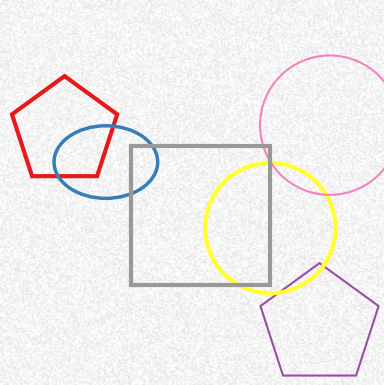[{"shape": "pentagon", "thickness": 3, "radius": 0.72, "center": [0.168, 0.659]}, {"shape": "oval", "thickness": 2.5, "radius": 0.67, "center": [0.275, 0.579]}, {"shape": "pentagon", "thickness": 1.5, "radius": 0.81, "center": [0.83, 0.155]}, {"shape": "circle", "thickness": 3, "radius": 0.85, "center": [0.702, 0.408]}, {"shape": "circle", "thickness": 1.5, "radius": 0.91, "center": [0.857, 0.675]}, {"shape": "square", "thickness": 3, "radius": 0.9, "center": [0.522, 0.441]}]